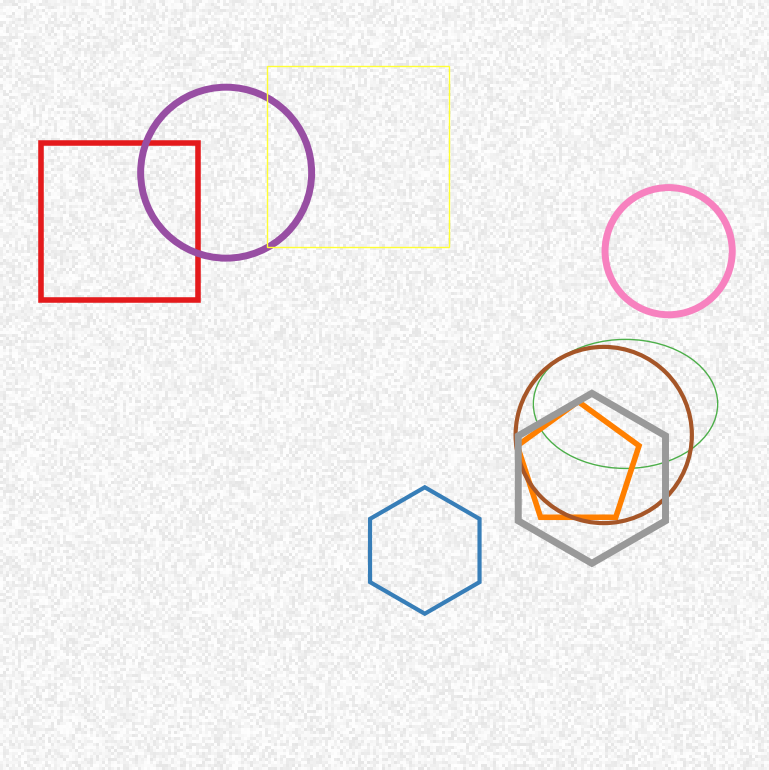[{"shape": "square", "thickness": 2, "radius": 0.51, "center": [0.155, 0.712]}, {"shape": "hexagon", "thickness": 1.5, "radius": 0.41, "center": [0.552, 0.285]}, {"shape": "oval", "thickness": 0.5, "radius": 0.6, "center": [0.812, 0.475]}, {"shape": "circle", "thickness": 2.5, "radius": 0.56, "center": [0.294, 0.776]}, {"shape": "pentagon", "thickness": 2, "radius": 0.42, "center": [0.751, 0.395]}, {"shape": "square", "thickness": 0.5, "radius": 0.59, "center": [0.465, 0.797]}, {"shape": "circle", "thickness": 1.5, "radius": 0.57, "center": [0.784, 0.435]}, {"shape": "circle", "thickness": 2.5, "radius": 0.41, "center": [0.868, 0.674]}, {"shape": "hexagon", "thickness": 2.5, "radius": 0.55, "center": [0.769, 0.379]}]